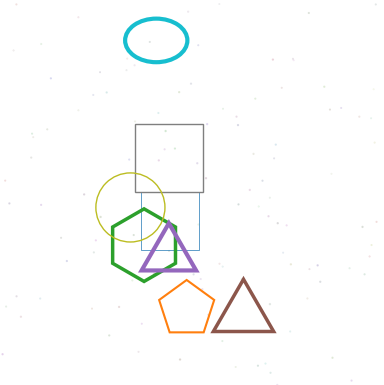[{"shape": "square", "thickness": 0.5, "radius": 0.38, "center": [0.441, 0.427]}, {"shape": "pentagon", "thickness": 1.5, "radius": 0.38, "center": [0.485, 0.198]}, {"shape": "hexagon", "thickness": 2.5, "radius": 0.47, "center": [0.374, 0.363]}, {"shape": "triangle", "thickness": 3, "radius": 0.41, "center": [0.439, 0.338]}, {"shape": "triangle", "thickness": 2.5, "radius": 0.45, "center": [0.632, 0.184]}, {"shape": "square", "thickness": 1, "radius": 0.44, "center": [0.439, 0.591]}, {"shape": "circle", "thickness": 1, "radius": 0.45, "center": [0.339, 0.461]}, {"shape": "oval", "thickness": 3, "radius": 0.4, "center": [0.406, 0.895]}]